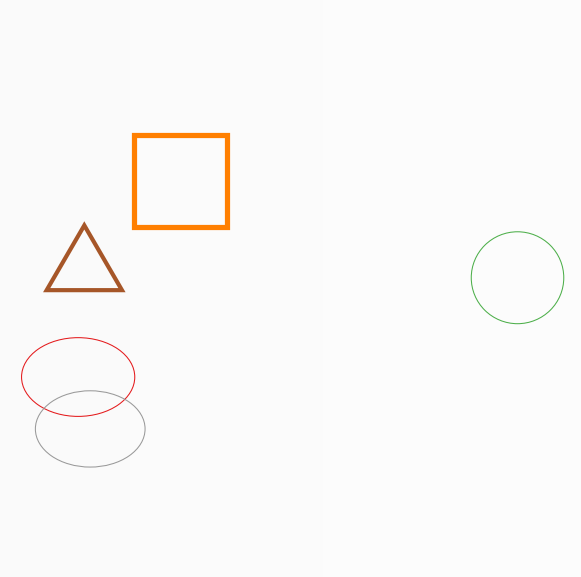[{"shape": "oval", "thickness": 0.5, "radius": 0.49, "center": [0.134, 0.346]}, {"shape": "circle", "thickness": 0.5, "radius": 0.4, "center": [0.89, 0.518]}, {"shape": "square", "thickness": 2.5, "radius": 0.4, "center": [0.31, 0.686]}, {"shape": "triangle", "thickness": 2, "radius": 0.37, "center": [0.145, 0.534]}, {"shape": "oval", "thickness": 0.5, "radius": 0.47, "center": [0.155, 0.256]}]